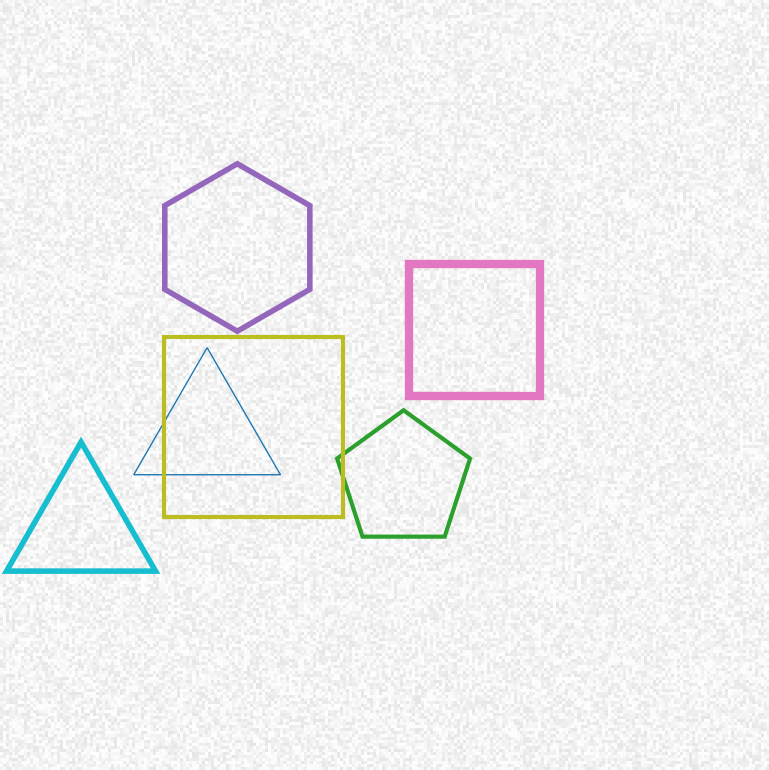[{"shape": "triangle", "thickness": 0.5, "radius": 0.55, "center": [0.269, 0.438]}, {"shape": "pentagon", "thickness": 1.5, "radius": 0.45, "center": [0.524, 0.376]}, {"shape": "hexagon", "thickness": 2, "radius": 0.54, "center": [0.308, 0.679]}, {"shape": "square", "thickness": 3, "radius": 0.43, "center": [0.616, 0.571]}, {"shape": "square", "thickness": 1.5, "radius": 0.58, "center": [0.329, 0.445]}, {"shape": "triangle", "thickness": 2, "radius": 0.56, "center": [0.105, 0.314]}]